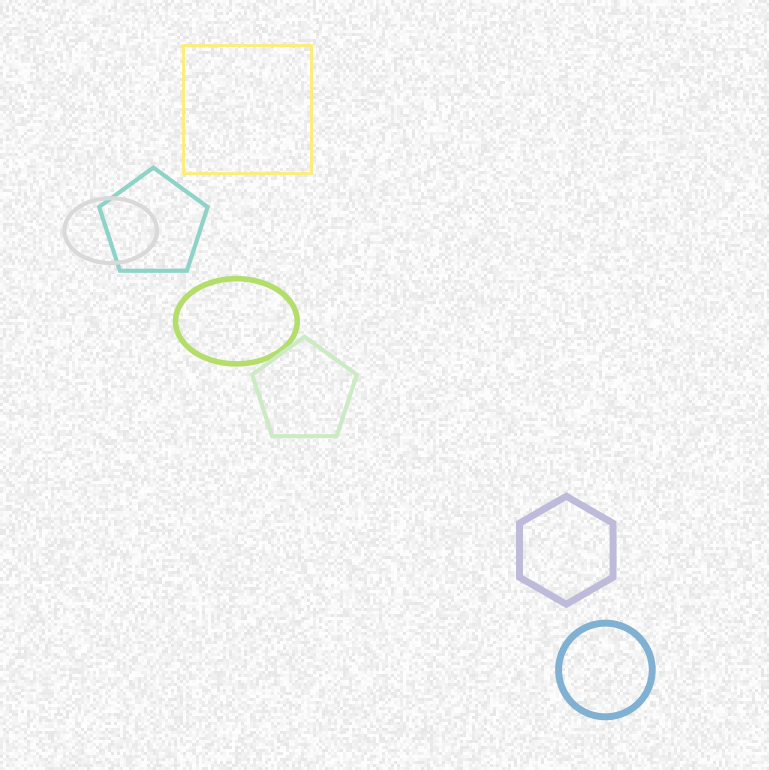[{"shape": "pentagon", "thickness": 1.5, "radius": 0.37, "center": [0.199, 0.708]}, {"shape": "hexagon", "thickness": 2.5, "radius": 0.35, "center": [0.735, 0.285]}, {"shape": "circle", "thickness": 2.5, "radius": 0.3, "center": [0.786, 0.13]}, {"shape": "oval", "thickness": 2, "radius": 0.4, "center": [0.307, 0.583]}, {"shape": "oval", "thickness": 1.5, "radius": 0.3, "center": [0.144, 0.7]}, {"shape": "pentagon", "thickness": 1.5, "radius": 0.36, "center": [0.395, 0.491]}, {"shape": "square", "thickness": 1, "radius": 0.42, "center": [0.321, 0.859]}]